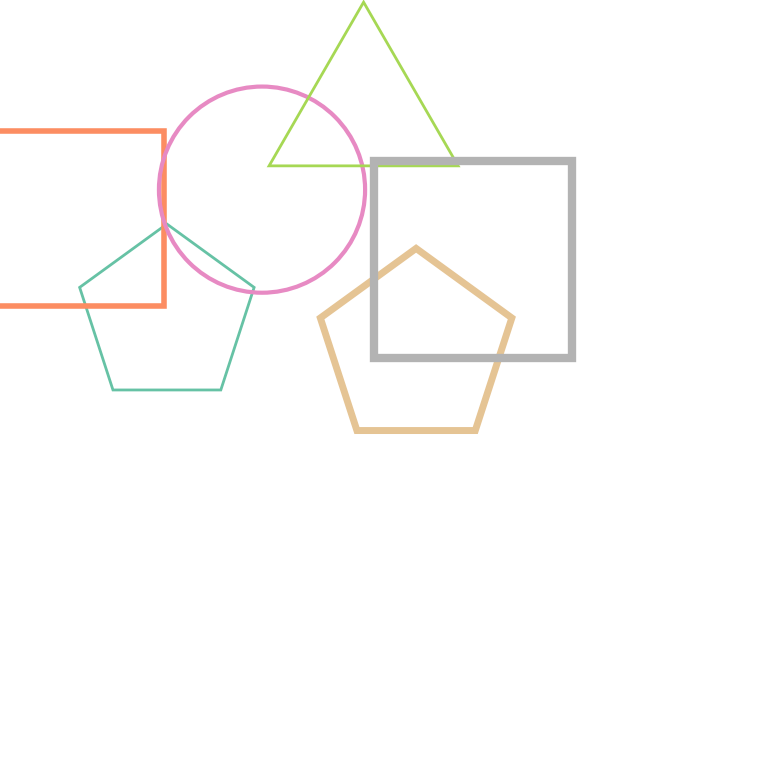[{"shape": "pentagon", "thickness": 1, "radius": 0.6, "center": [0.217, 0.59]}, {"shape": "square", "thickness": 2, "radius": 0.57, "center": [0.1, 0.717]}, {"shape": "circle", "thickness": 1.5, "radius": 0.67, "center": [0.34, 0.754]}, {"shape": "triangle", "thickness": 1, "radius": 0.71, "center": [0.472, 0.855]}, {"shape": "pentagon", "thickness": 2.5, "radius": 0.65, "center": [0.54, 0.547]}, {"shape": "square", "thickness": 3, "radius": 0.64, "center": [0.614, 0.663]}]